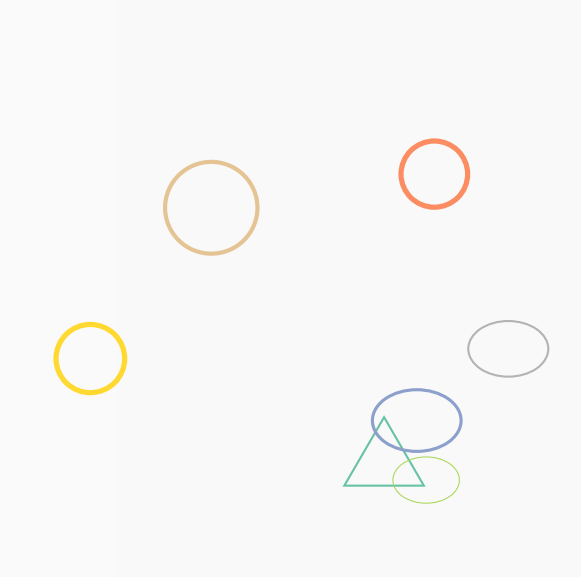[{"shape": "triangle", "thickness": 1, "radius": 0.4, "center": [0.661, 0.198]}, {"shape": "circle", "thickness": 2.5, "radius": 0.29, "center": [0.747, 0.698]}, {"shape": "oval", "thickness": 1.5, "radius": 0.38, "center": [0.717, 0.271]}, {"shape": "oval", "thickness": 0.5, "radius": 0.29, "center": [0.733, 0.168]}, {"shape": "circle", "thickness": 2.5, "radius": 0.3, "center": [0.155, 0.378]}, {"shape": "circle", "thickness": 2, "radius": 0.4, "center": [0.363, 0.639]}, {"shape": "oval", "thickness": 1, "radius": 0.34, "center": [0.874, 0.395]}]